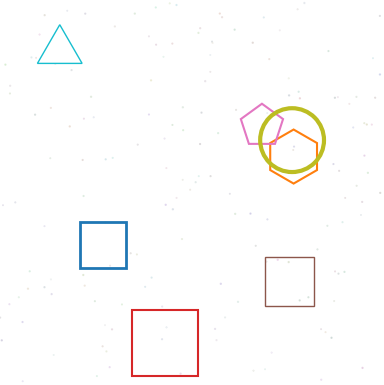[{"shape": "square", "thickness": 2, "radius": 0.3, "center": [0.267, 0.364]}, {"shape": "hexagon", "thickness": 1.5, "radius": 0.35, "center": [0.763, 0.593]}, {"shape": "square", "thickness": 1.5, "radius": 0.43, "center": [0.429, 0.11]}, {"shape": "square", "thickness": 1, "radius": 0.32, "center": [0.752, 0.268]}, {"shape": "pentagon", "thickness": 1.5, "radius": 0.29, "center": [0.68, 0.673]}, {"shape": "circle", "thickness": 3, "radius": 0.41, "center": [0.759, 0.636]}, {"shape": "triangle", "thickness": 1, "radius": 0.33, "center": [0.155, 0.869]}]